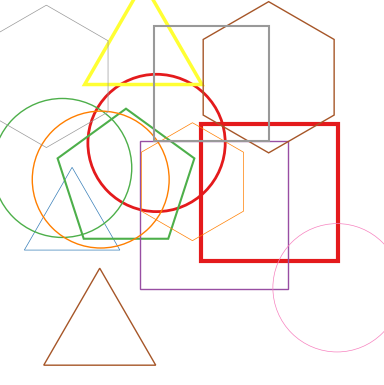[{"shape": "circle", "thickness": 2, "radius": 0.89, "center": [0.407, 0.629]}, {"shape": "square", "thickness": 3, "radius": 0.89, "center": [0.701, 0.501]}, {"shape": "triangle", "thickness": 0.5, "radius": 0.72, "center": [0.187, 0.422]}, {"shape": "circle", "thickness": 1, "radius": 0.9, "center": [0.162, 0.564]}, {"shape": "pentagon", "thickness": 1.5, "radius": 0.93, "center": [0.327, 0.531]}, {"shape": "square", "thickness": 1, "radius": 0.96, "center": [0.556, 0.441]}, {"shape": "circle", "thickness": 1, "radius": 0.89, "center": [0.262, 0.534]}, {"shape": "hexagon", "thickness": 0.5, "radius": 0.77, "center": [0.5, 0.528]}, {"shape": "triangle", "thickness": 2.5, "radius": 0.88, "center": [0.372, 0.868]}, {"shape": "triangle", "thickness": 1, "radius": 0.84, "center": [0.259, 0.135]}, {"shape": "hexagon", "thickness": 1, "radius": 0.98, "center": [0.698, 0.799]}, {"shape": "circle", "thickness": 0.5, "radius": 0.83, "center": [0.875, 0.253]}, {"shape": "square", "thickness": 1.5, "radius": 0.75, "center": [0.55, 0.783]}, {"shape": "hexagon", "thickness": 0.5, "radius": 0.92, "center": [0.12, 0.802]}]